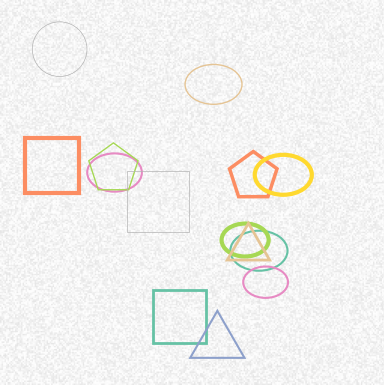[{"shape": "square", "thickness": 2, "radius": 0.35, "center": [0.467, 0.178]}, {"shape": "oval", "thickness": 1.5, "radius": 0.37, "center": [0.672, 0.349]}, {"shape": "square", "thickness": 3, "radius": 0.36, "center": [0.135, 0.571]}, {"shape": "pentagon", "thickness": 2.5, "radius": 0.32, "center": [0.658, 0.542]}, {"shape": "triangle", "thickness": 1.5, "radius": 0.41, "center": [0.565, 0.111]}, {"shape": "oval", "thickness": 1.5, "radius": 0.35, "center": [0.297, 0.552]}, {"shape": "oval", "thickness": 1.5, "radius": 0.29, "center": [0.69, 0.267]}, {"shape": "oval", "thickness": 3, "radius": 0.31, "center": [0.637, 0.377]}, {"shape": "pentagon", "thickness": 1, "radius": 0.34, "center": [0.295, 0.562]}, {"shape": "oval", "thickness": 3, "radius": 0.37, "center": [0.736, 0.546]}, {"shape": "oval", "thickness": 1, "radius": 0.37, "center": [0.555, 0.781]}, {"shape": "triangle", "thickness": 2, "radius": 0.32, "center": [0.645, 0.356]}, {"shape": "circle", "thickness": 0.5, "radius": 0.36, "center": [0.155, 0.872]}, {"shape": "square", "thickness": 0.5, "radius": 0.4, "center": [0.41, 0.477]}]